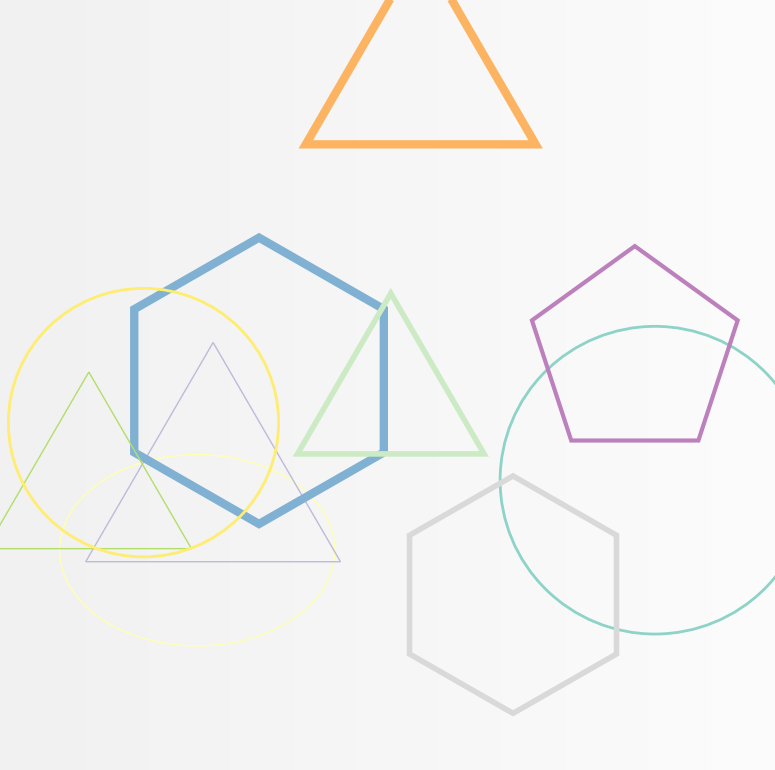[{"shape": "circle", "thickness": 1, "radius": 1.0, "center": [0.845, 0.376]}, {"shape": "oval", "thickness": 0.5, "radius": 0.89, "center": [0.254, 0.285]}, {"shape": "triangle", "thickness": 0.5, "radius": 0.95, "center": [0.275, 0.365]}, {"shape": "hexagon", "thickness": 3, "radius": 0.93, "center": [0.334, 0.505]}, {"shape": "triangle", "thickness": 3, "radius": 0.86, "center": [0.543, 0.898]}, {"shape": "triangle", "thickness": 0.5, "radius": 0.76, "center": [0.115, 0.364]}, {"shape": "hexagon", "thickness": 2, "radius": 0.77, "center": [0.662, 0.228]}, {"shape": "pentagon", "thickness": 1.5, "radius": 0.7, "center": [0.819, 0.541]}, {"shape": "triangle", "thickness": 2, "radius": 0.69, "center": [0.504, 0.48]}, {"shape": "circle", "thickness": 1, "radius": 0.87, "center": [0.185, 0.451]}]